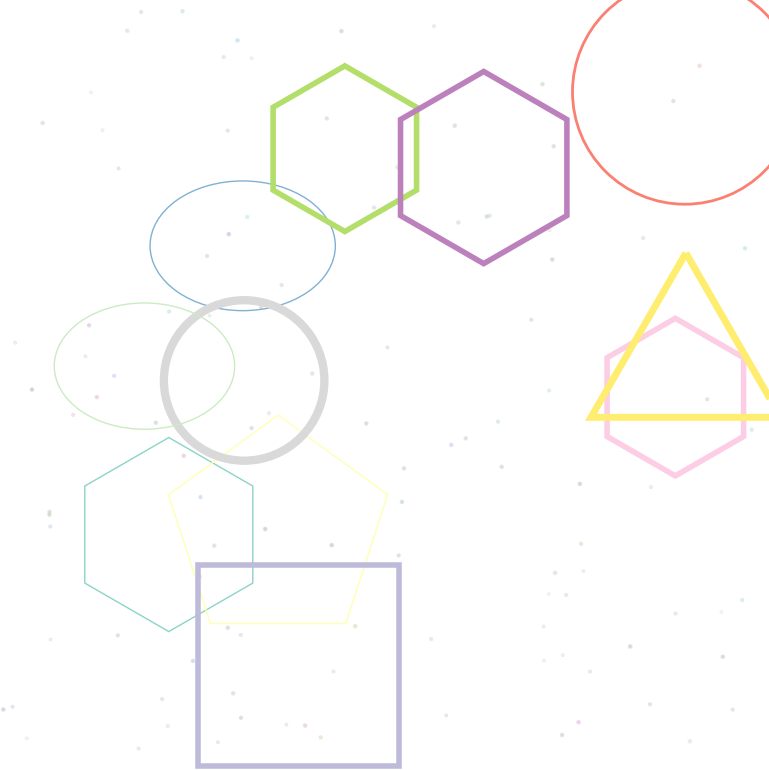[{"shape": "hexagon", "thickness": 0.5, "radius": 0.63, "center": [0.219, 0.306]}, {"shape": "pentagon", "thickness": 0.5, "radius": 0.75, "center": [0.361, 0.311]}, {"shape": "square", "thickness": 2, "radius": 0.65, "center": [0.388, 0.135]}, {"shape": "circle", "thickness": 1, "radius": 0.73, "center": [0.889, 0.881]}, {"shape": "oval", "thickness": 0.5, "radius": 0.6, "center": [0.315, 0.681]}, {"shape": "hexagon", "thickness": 2, "radius": 0.54, "center": [0.448, 0.807]}, {"shape": "hexagon", "thickness": 2, "radius": 0.51, "center": [0.877, 0.484]}, {"shape": "circle", "thickness": 3, "radius": 0.52, "center": [0.317, 0.506]}, {"shape": "hexagon", "thickness": 2, "radius": 0.62, "center": [0.628, 0.782]}, {"shape": "oval", "thickness": 0.5, "radius": 0.59, "center": [0.188, 0.525]}, {"shape": "triangle", "thickness": 2.5, "radius": 0.71, "center": [0.891, 0.529]}]